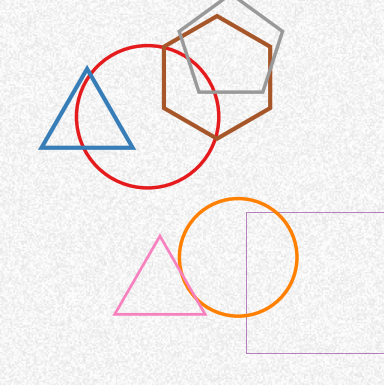[{"shape": "circle", "thickness": 2.5, "radius": 0.92, "center": [0.383, 0.697]}, {"shape": "triangle", "thickness": 3, "radius": 0.68, "center": [0.226, 0.685]}, {"shape": "square", "thickness": 0.5, "radius": 0.92, "center": [0.823, 0.266]}, {"shape": "circle", "thickness": 2.5, "radius": 0.76, "center": [0.619, 0.332]}, {"shape": "hexagon", "thickness": 3, "radius": 0.8, "center": [0.564, 0.799]}, {"shape": "triangle", "thickness": 2, "radius": 0.68, "center": [0.415, 0.251]}, {"shape": "pentagon", "thickness": 2.5, "radius": 0.71, "center": [0.6, 0.875]}]